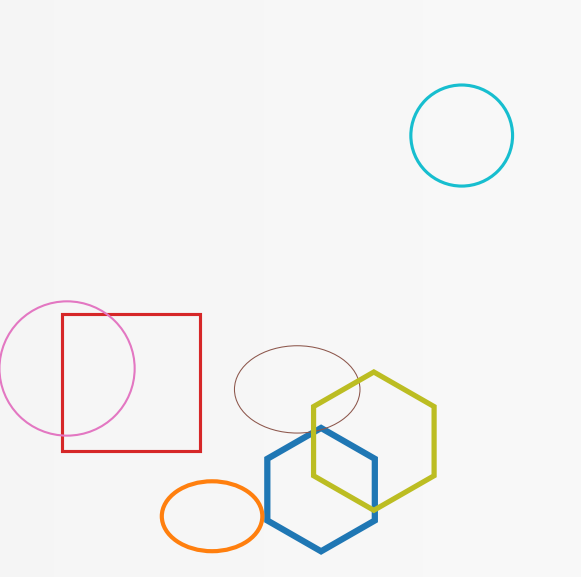[{"shape": "hexagon", "thickness": 3, "radius": 0.53, "center": [0.552, 0.151]}, {"shape": "oval", "thickness": 2, "radius": 0.43, "center": [0.365, 0.105]}, {"shape": "square", "thickness": 1.5, "radius": 0.59, "center": [0.225, 0.337]}, {"shape": "oval", "thickness": 0.5, "radius": 0.54, "center": [0.511, 0.325]}, {"shape": "circle", "thickness": 1, "radius": 0.58, "center": [0.115, 0.361]}, {"shape": "hexagon", "thickness": 2.5, "radius": 0.6, "center": [0.643, 0.235]}, {"shape": "circle", "thickness": 1.5, "radius": 0.44, "center": [0.794, 0.764]}]